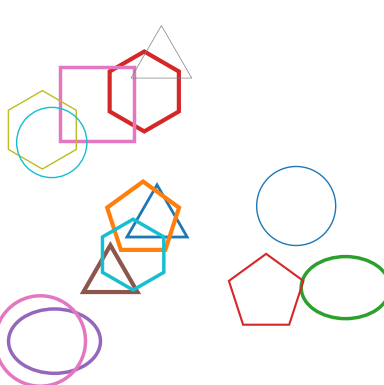[{"shape": "triangle", "thickness": 2, "radius": 0.45, "center": [0.408, 0.43]}, {"shape": "circle", "thickness": 1, "radius": 0.51, "center": [0.769, 0.465]}, {"shape": "pentagon", "thickness": 3, "radius": 0.49, "center": [0.372, 0.43]}, {"shape": "oval", "thickness": 2.5, "radius": 0.58, "center": [0.898, 0.253]}, {"shape": "hexagon", "thickness": 3, "radius": 0.52, "center": [0.375, 0.762]}, {"shape": "pentagon", "thickness": 1.5, "radius": 0.51, "center": [0.691, 0.239]}, {"shape": "oval", "thickness": 2.5, "radius": 0.6, "center": [0.142, 0.114]}, {"shape": "triangle", "thickness": 3, "radius": 0.41, "center": [0.287, 0.282]}, {"shape": "square", "thickness": 2.5, "radius": 0.48, "center": [0.252, 0.729]}, {"shape": "circle", "thickness": 2.5, "radius": 0.59, "center": [0.105, 0.114]}, {"shape": "triangle", "thickness": 0.5, "radius": 0.45, "center": [0.419, 0.843]}, {"shape": "hexagon", "thickness": 1, "radius": 0.51, "center": [0.11, 0.663]}, {"shape": "circle", "thickness": 1, "radius": 0.46, "center": [0.134, 0.63]}, {"shape": "hexagon", "thickness": 2.5, "radius": 0.46, "center": [0.346, 0.339]}]